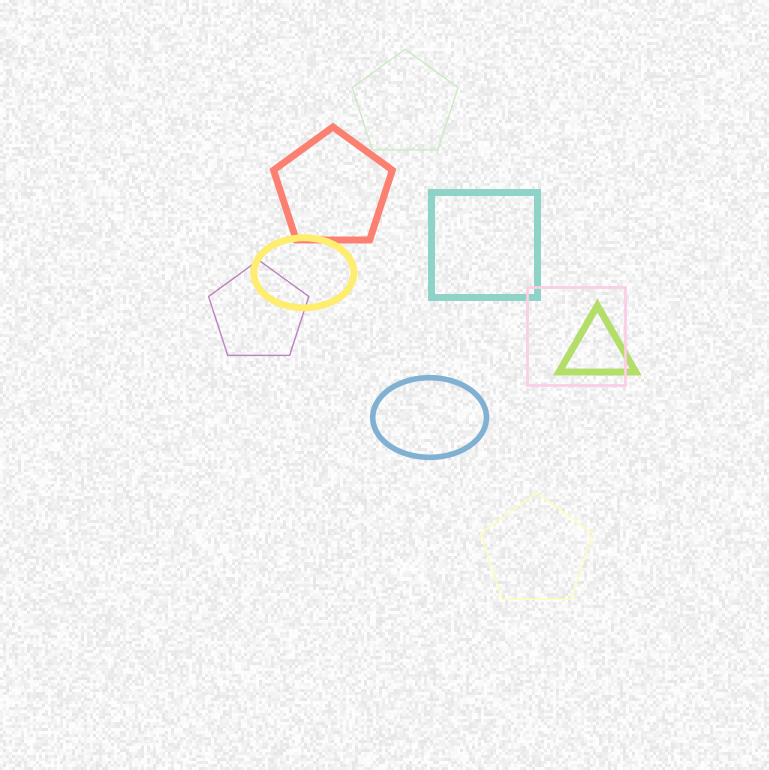[{"shape": "square", "thickness": 2.5, "radius": 0.34, "center": [0.629, 0.683]}, {"shape": "pentagon", "thickness": 0.5, "radius": 0.38, "center": [0.697, 0.284]}, {"shape": "pentagon", "thickness": 2.5, "radius": 0.41, "center": [0.432, 0.754]}, {"shape": "oval", "thickness": 2, "radius": 0.37, "center": [0.558, 0.458]}, {"shape": "triangle", "thickness": 2.5, "radius": 0.29, "center": [0.776, 0.546]}, {"shape": "square", "thickness": 1, "radius": 0.32, "center": [0.748, 0.563]}, {"shape": "pentagon", "thickness": 0.5, "radius": 0.34, "center": [0.336, 0.594]}, {"shape": "pentagon", "thickness": 0.5, "radius": 0.36, "center": [0.526, 0.864]}, {"shape": "oval", "thickness": 2.5, "radius": 0.32, "center": [0.395, 0.646]}]